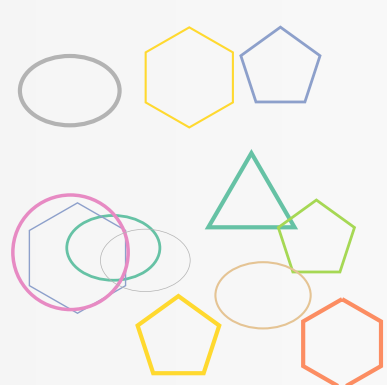[{"shape": "triangle", "thickness": 3, "radius": 0.64, "center": [0.649, 0.474]}, {"shape": "oval", "thickness": 2, "radius": 0.6, "center": [0.292, 0.356]}, {"shape": "hexagon", "thickness": 3, "radius": 0.58, "center": [0.883, 0.107]}, {"shape": "pentagon", "thickness": 2, "radius": 0.54, "center": [0.724, 0.822]}, {"shape": "hexagon", "thickness": 1, "radius": 0.72, "center": [0.2, 0.33]}, {"shape": "circle", "thickness": 2.5, "radius": 0.74, "center": [0.182, 0.345]}, {"shape": "pentagon", "thickness": 2, "radius": 0.52, "center": [0.817, 0.377]}, {"shape": "hexagon", "thickness": 1.5, "radius": 0.65, "center": [0.488, 0.799]}, {"shape": "pentagon", "thickness": 3, "radius": 0.55, "center": [0.46, 0.12]}, {"shape": "oval", "thickness": 1.5, "radius": 0.61, "center": [0.679, 0.233]}, {"shape": "oval", "thickness": 3, "radius": 0.64, "center": [0.18, 0.765]}, {"shape": "oval", "thickness": 0.5, "radius": 0.58, "center": [0.375, 0.324]}]